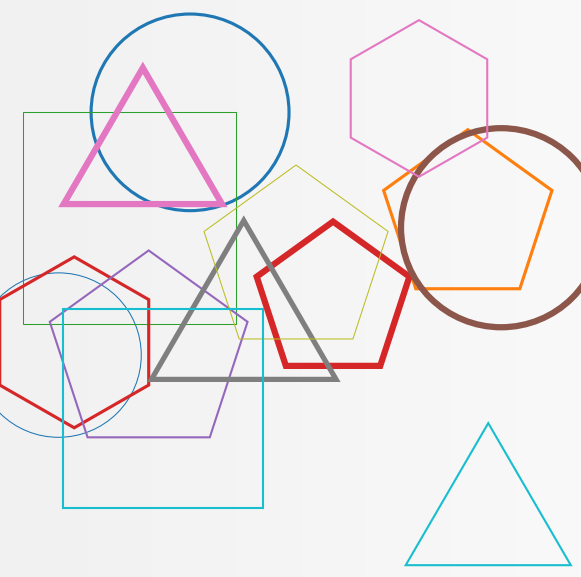[{"shape": "circle", "thickness": 1.5, "radius": 0.85, "center": [0.327, 0.805]}, {"shape": "circle", "thickness": 0.5, "radius": 0.71, "center": [0.101, 0.384]}, {"shape": "pentagon", "thickness": 1.5, "radius": 0.76, "center": [0.805, 0.622]}, {"shape": "square", "thickness": 0.5, "radius": 0.92, "center": [0.223, 0.622]}, {"shape": "pentagon", "thickness": 3, "radius": 0.69, "center": [0.573, 0.477]}, {"shape": "hexagon", "thickness": 1.5, "radius": 0.74, "center": [0.128, 0.406]}, {"shape": "pentagon", "thickness": 1, "radius": 0.89, "center": [0.256, 0.387]}, {"shape": "circle", "thickness": 3, "radius": 0.86, "center": [0.862, 0.605]}, {"shape": "hexagon", "thickness": 1, "radius": 0.68, "center": [0.721, 0.829]}, {"shape": "triangle", "thickness": 3, "radius": 0.79, "center": [0.246, 0.724]}, {"shape": "triangle", "thickness": 2.5, "radius": 0.92, "center": [0.419, 0.434]}, {"shape": "pentagon", "thickness": 0.5, "radius": 0.83, "center": [0.509, 0.547]}, {"shape": "triangle", "thickness": 1, "radius": 0.82, "center": [0.84, 0.102]}, {"shape": "square", "thickness": 1, "radius": 0.86, "center": [0.281, 0.292]}]